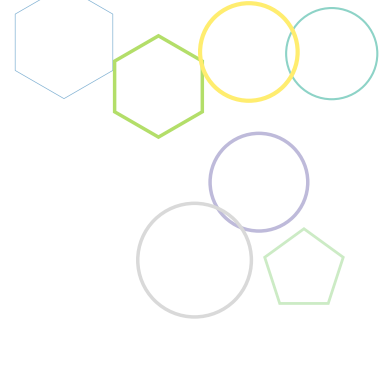[{"shape": "circle", "thickness": 1.5, "radius": 0.59, "center": [0.862, 0.861]}, {"shape": "circle", "thickness": 2.5, "radius": 0.63, "center": [0.673, 0.527]}, {"shape": "hexagon", "thickness": 0.5, "radius": 0.73, "center": [0.166, 0.89]}, {"shape": "hexagon", "thickness": 2.5, "radius": 0.66, "center": [0.412, 0.775]}, {"shape": "circle", "thickness": 2.5, "radius": 0.74, "center": [0.505, 0.324]}, {"shape": "pentagon", "thickness": 2, "radius": 0.54, "center": [0.79, 0.299]}, {"shape": "circle", "thickness": 3, "radius": 0.63, "center": [0.646, 0.865]}]